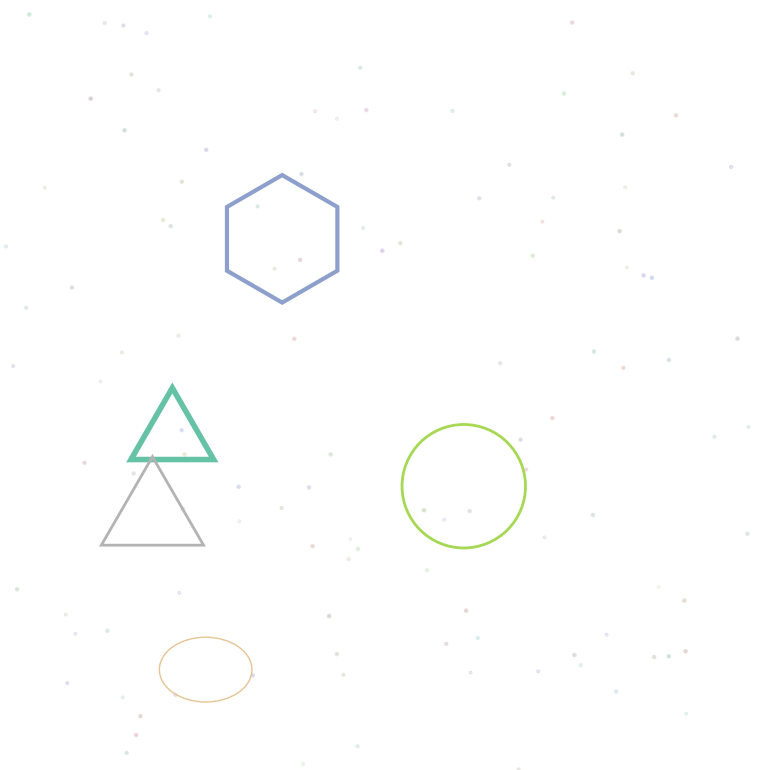[{"shape": "triangle", "thickness": 2, "radius": 0.31, "center": [0.224, 0.434]}, {"shape": "hexagon", "thickness": 1.5, "radius": 0.41, "center": [0.366, 0.69]}, {"shape": "circle", "thickness": 1, "radius": 0.4, "center": [0.602, 0.369]}, {"shape": "oval", "thickness": 0.5, "radius": 0.3, "center": [0.267, 0.13]}, {"shape": "triangle", "thickness": 1, "radius": 0.38, "center": [0.198, 0.33]}]